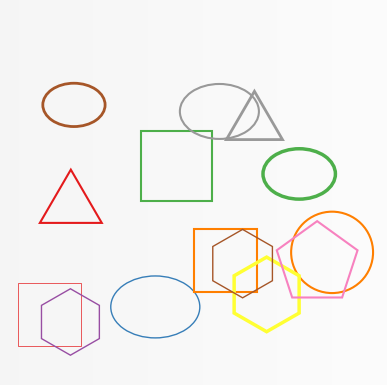[{"shape": "triangle", "thickness": 1.5, "radius": 0.46, "center": [0.183, 0.467]}, {"shape": "square", "thickness": 0.5, "radius": 0.41, "center": [0.128, 0.183]}, {"shape": "oval", "thickness": 1, "radius": 0.57, "center": [0.401, 0.203]}, {"shape": "square", "thickness": 1.5, "radius": 0.46, "center": [0.455, 0.569]}, {"shape": "oval", "thickness": 2.5, "radius": 0.47, "center": [0.772, 0.548]}, {"shape": "hexagon", "thickness": 1, "radius": 0.43, "center": [0.182, 0.164]}, {"shape": "square", "thickness": 1.5, "radius": 0.41, "center": [0.583, 0.323]}, {"shape": "circle", "thickness": 1.5, "radius": 0.53, "center": [0.857, 0.344]}, {"shape": "hexagon", "thickness": 2.5, "radius": 0.48, "center": [0.688, 0.235]}, {"shape": "hexagon", "thickness": 1, "radius": 0.44, "center": [0.626, 0.315]}, {"shape": "oval", "thickness": 2, "radius": 0.4, "center": [0.191, 0.728]}, {"shape": "pentagon", "thickness": 1.5, "radius": 0.55, "center": [0.818, 0.316]}, {"shape": "triangle", "thickness": 2, "radius": 0.42, "center": [0.657, 0.679]}, {"shape": "oval", "thickness": 1.5, "radius": 0.51, "center": [0.566, 0.711]}]